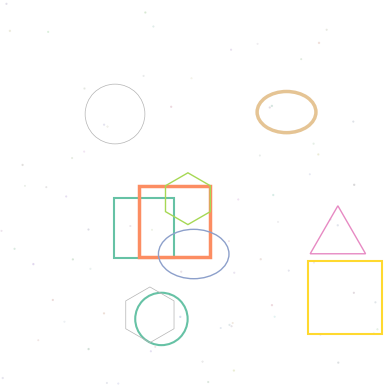[{"shape": "square", "thickness": 1.5, "radius": 0.39, "center": [0.374, 0.408]}, {"shape": "circle", "thickness": 1.5, "radius": 0.34, "center": [0.419, 0.172]}, {"shape": "square", "thickness": 2.5, "radius": 0.46, "center": [0.454, 0.424]}, {"shape": "oval", "thickness": 1, "radius": 0.46, "center": [0.503, 0.34]}, {"shape": "triangle", "thickness": 1, "radius": 0.42, "center": [0.878, 0.382]}, {"shape": "hexagon", "thickness": 1, "radius": 0.34, "center": [0.488, 0.484]}, {"shape": "square", "thickness": 1.5, "radius": 0.48, "center": [0.896, 0.227]}, {"shape": "oval", "thickness": 2.5, "radius": 0.38, "center": [0.744, 0.709]}, {"shape": "circle", "thickness": 0.5, "radius": 0.39, "center": [0.299, 0.704]}, {"shape": "hexagon", "thickness": 0.5, "radius": 0.36, "center": [0.389, 0.182]}]